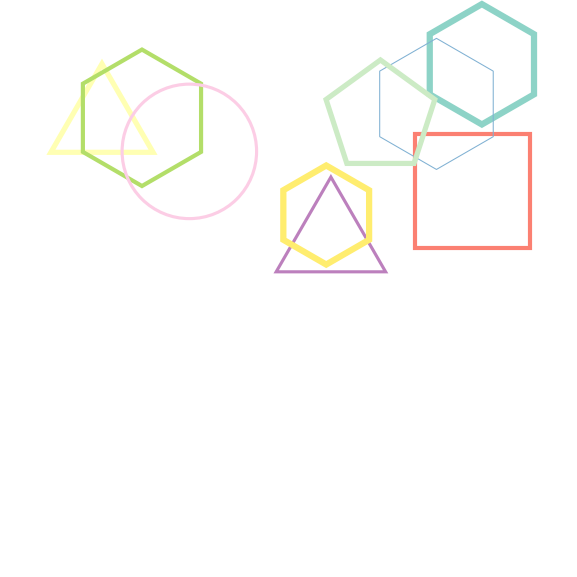[{"shape": "hexagon", "thickness": 3, "radius": 0.52, "center": [0.834, 0.888]}, {"shape": "triangle", "thickness": 2.5, "radius": 0.51, "center": [0.177, 0.786]}, {"shape": "square", "thickness": 2, "radius": 0.5, "center": [0.818, 0.668]}, {"shape": "hexagon", "thickness": 0.5, "radius": 0.57, "center": [0.756, 0.819]}, {"shape": "hexagon", "thickness": 2, "radius": 0.59, "center": [0.246, 0.795]}, {"shape": "circle", "thickness": 1.5, "radius": 0.58, "center": [0.328, 0.737]}, {"shape": "triangle", "thickness": 1.5, "radius": 0.55, "center": [0.573, 0.583]}, {"shape": "pentagon", "thickness": 2.5, "radius": 0.5, "center": [0.659, 0.796]}, {"shape": "hexagon", "thickness": 3, "radius": 0.43, "center": [0.565, 0.627]}]